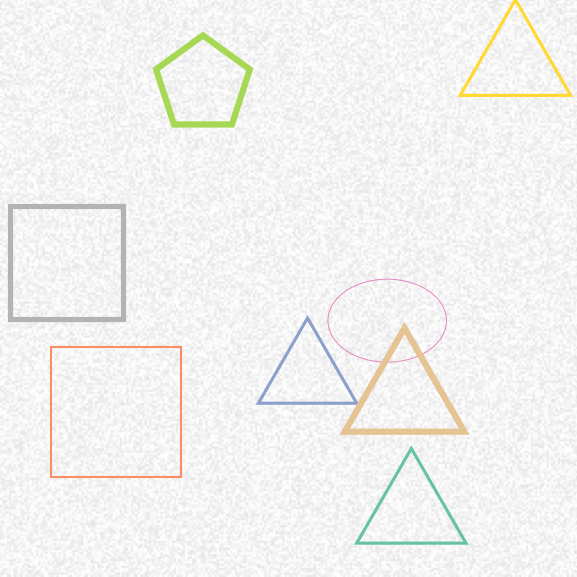[{"shape": "triangle", "thickness": 1.5, "radius": 0.55, "center": [0.712, 0.113]}, {"shape": "square", "thickness": 1, "radius": 0.56, "center": [0.2, 0.285]}, {"shape": "triangle", "thickness": 1.5, "radius": 0.49, "center": [0.533, 0.35]}, {"shape": "oval", "thickness": 0.5, "radius": 0.51, "center": [0.671, 0.444]}, {"shape": "pentagon", "thickness": 3, "radius": 0.43, "center": [0.351, 0.853]}, {"shape": "triangle", "thickness": 1.5, "radius": 0.55, "center": [0.892, 0.889]}, {"shape": "triangle", "thickness": 3, "radius": 0.6, "center": [0.7, 0.311]}, {"shape": "square", "thickness": 2.5, "radius": 0.49, "center": [0.115, 0.544]}]